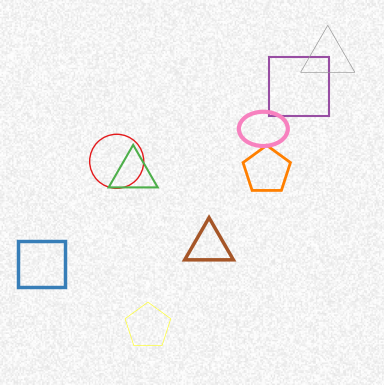[{"shape": "circle", "thickness": 1, "radius": 0.35, "center": [0.303, 0.581]}, {"shape": "square", "thickness": 2.5, "radius": 0.3, "center": [0.108, 0.315]}, {"shape": "triangle", "thickness": 1.5, "radius": 0.37, "center": [0.346, 0.55]}, {"shape": "square", "thickness": 1.5, "radius": 0.39, "center": [0.777, 0.776]}, {"shape": "pentagon", "thickness": 2, "radius": 0.32, "center": [0.693, 0.558]}, {"shape": "pentagon", "thickness": 0.5, "radius": 0.31, "center": [0.384, 0.153]}, {"shape": "triangle", "thickness": 2.5, "radius": 0.36, "center": [0.543, 0.362]}, {"shape": "oval", "thickness": 3, "radius": 0.32, "center": [0.684, 0.665]}, {"shape": "triangle", "thickness": 0.5, "radius": 0.41, "center": [0.851, 0.853]}]